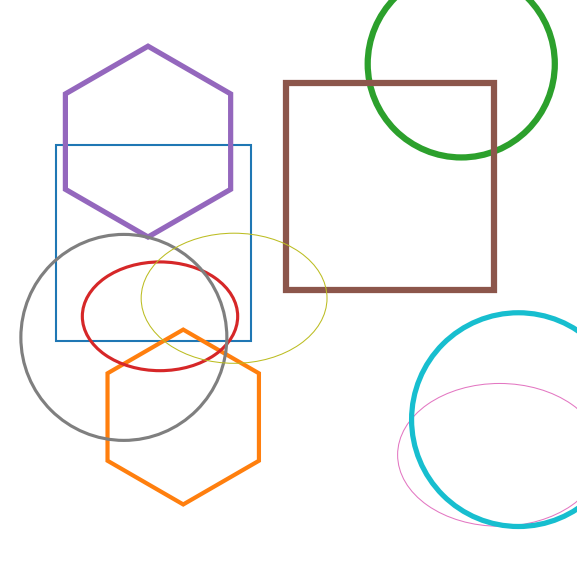[{"shape": "square", "thickness": 1, "radius": 0.85, "center": [0.266, 0.578]}, {"shape": "hexagon", "thickness": 2, "radius": 0.76, "center": [0.317, 0.277]}, {"shape": "circle", "thickness": 3, "radius": 0.81, "center": [0.799, 0.888]}, {"shape": "oval", "thickness": 1.5, "radius": 0.67, "center": [0.277, 0.451]}, {"shape": "hexagon", "thickness": 2.5, "radius": 0.83, "center": [0.256, 0.754]}, {"shape": "square", "thickness": 3, "radius": 0.9, "center": [0.675, 0.676]}, {"shape": "oval", "thickness": 0.5, "radius": 0.88, "center": [0.865, 0.212]}, {"shape": "circle", "thickness": 1.5, "radius": 0.89, "center": [0.214, 0.415]}, {"shape": "oval", "thickness": 0.5, "radius": 0.8, "center": [0.405, 0.483]}, {"shape": "circle", "thickness": 2.5, "radius": 0.93, "center": [0.898, 0.273]}]